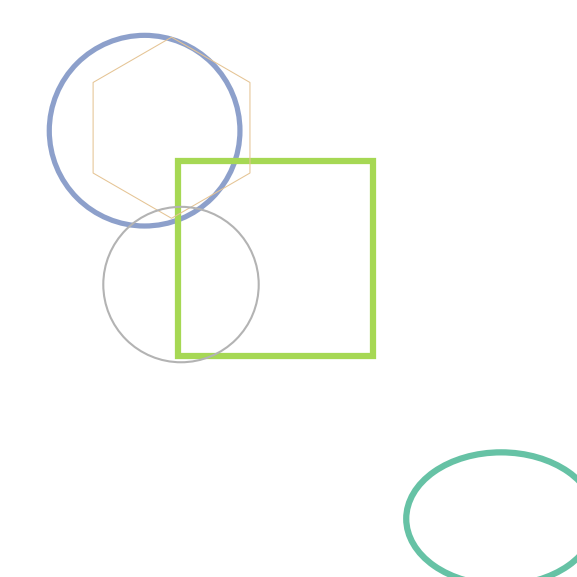[{"shape": "oval", "thickness": 3, "radius": 0.82, "center": [0.868, 0.101]}, {"shape": "circle", "thickness": 2.5, "radius": 0.83, "center": [0.25, 0.773]}, {"shape": "square", "thickness": 3, "radius": 0.84, "center": [0.477, 0.551]}, {"shape": "hexagon", "thickness": 0.5, "radius": 0.78, "center": [0.297, 0.778]}, {"shape": "circle", "thickness": 1, "radius": 0.67, "center": [0.313, 0.506]}]